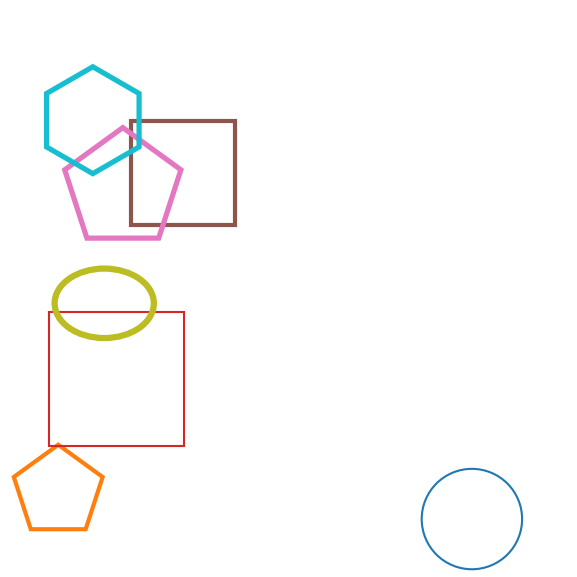[{"shape": "circle", "thickness": 1, "radius": 0.43, "center": [0.817, 0.1]}, {"shape": "pentagon", "thickness": 2, "radius": 0.4, "center": [0.101, 0.148]}, {"shape": "square", "thickness": 1, "radius": 0.58, "center": [0.201, 0.343]}, {"shape": "square", "thickness": 2, "radius": 0.45, "center": [0.317, 0.7]}, {"shape": "pentagon", "thickness": 2.5, "radius": 0.53, "center": [0.213, 0.672]}, {"shape": "oval", "thickness": 3, "radius": 0.43, "center": [0.18, 0.474]}, {"shape": "hexagon", "thickness": 2.5, "radius": 0.46, "center": [0.161, 0.791]}]